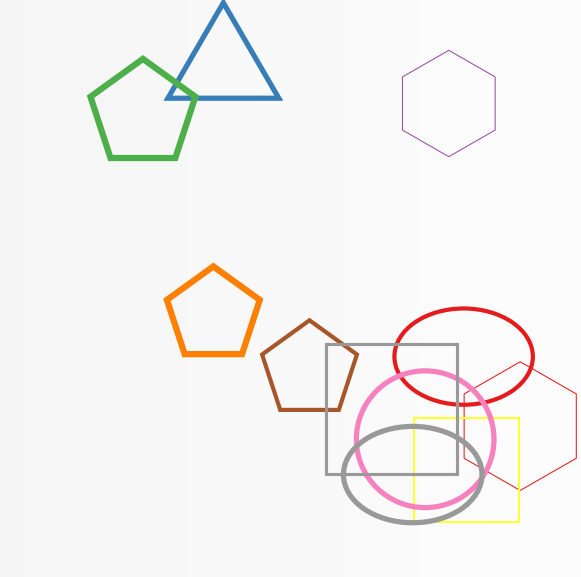[{"shape": "hexagon", "thickness": 0.5, "radius": 0.56, "center": [0.895, 0.261]}, {"shape": "oval", "thickness": 2, "radius": 0.6, "center": [0.798, 0.382]}, {"shape": "triangle", "thickness": 2.5, "radius": 0.55, "center": [0.384, 0.884]}, {"shape": "pentagon", "thickness": 3, "radius": 0.47, "center": [0.246, 0.802]}, {"shape": "hexagon", "thickness": 0.5, "radius": 0.46, "center": [0.772, 0.82]}, {"shape": "pentagon", "thickness": 3, "radius": 0.42, "center": [0.367, 0.454]}, {"shape": "square", "thickness": 1, "radius": 0.45, "center": [0.803, 0.186]}, {"shape": "pentagon", "thickness": 2, "radius": 0.43, "center": [0.533, 0.359]}, {"shape": "circle", "thickness": 2.5, "radius": 0.59, "center": [0.731, 0.239]}, {"shape": "square", "thickness": 1.5, "radius": 0.56, "center": [0.673, 0.29]}, {"shape": "oval", "thickness": 2.5, "radius": 0.6, "center": [0.71, 0.177]}]